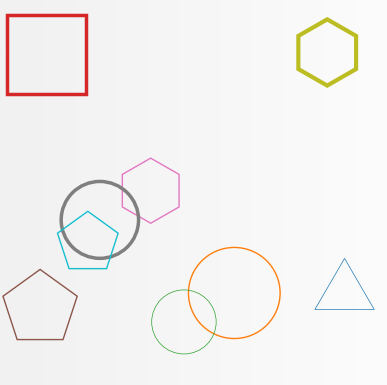[{"shape": "triangle", "thickness": 0.5, "radius": 0.44, "center": [0.889, 0.24]}, {"shape": "circle", "thickness": 1, "radius": 0.59, "center": [0.605, 0.239]}, {"shape": "circle", "thickness": 0.5, "radius": 0.42, "center": [0.475, 0.164]}, {"shape": "square", "thickness": 2.5, "radius": 0.51, "center": [0.119, 0.858]}, {"shape": "pentagon", "thickness": 1, "radius": 0.5, "center": [0.103, 0.199]}, {"shape": "hexagon", "thickness": 1, "radius": 0.42, "center": [0.389, 0.505]}, {"shape": "circle", "thickness": 2.5, "radius": 0.5, "center": [0.258, 0.429]}, {"shape": "hexagon", "thickness": 3, "radius": 0.43, "center": [0.844, 0.864]}, {"shape": "pentagon", "thickness": 1, "radius": 0.41, "center": [0.227, 0.369]}]